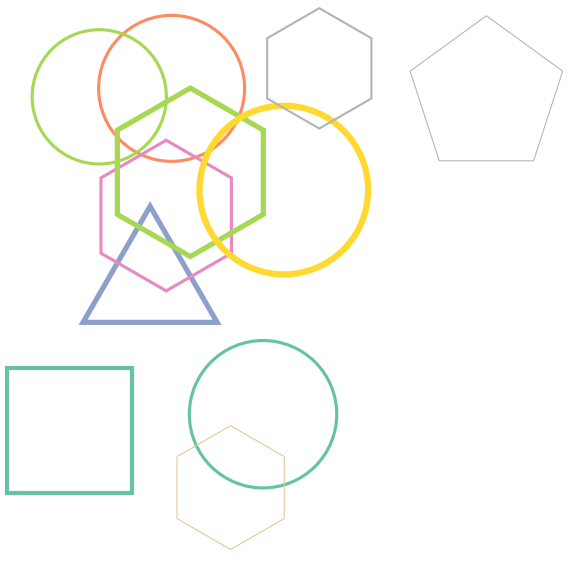[{"shape": "square", "thickness": 2, "radius": 0.54, "center": [0.121, 0.254]}, {"shape": "circle", "thickness": 1.5, "radius": 0.64, "center": [0.455, 0.282]}, {"shape": "circle", "thickness": 1.5, "radius": 0.63, "center": [0.297, 0.846]}, {"shape": "triangle", "thickness": 2.5, "radius": 0.67, "center": [0.26, 0.508]}, {"shape": "hexagon", "thickness": 1.5, "radius": 0.65, "center": [0.288, 0.626]}, {"shape": "circle", "thickness": 1.5, "radius": 0.58, "center": [0.172, 0.831]}, {"shape": "hexagon", "thickness": 2.5, "radius": 0.73, "center": [0.33, 0.701]}, {"shape": "circle", "thickness": 3, "radius": 0.73, "center": [0.491, 0.67]}, {"shape": "hexagon", "thickness": 0.5, "radius": 0.54, "center": [0.399, 0.155]}, {"shape": "pentagon", "thickness": 0.5, "radius": 0.69, "center": [0.842, 0.833]}, {"shape": "hexagon", "thickness": 1, "radius": 0.52, "center": [0.553, 0.881]}]